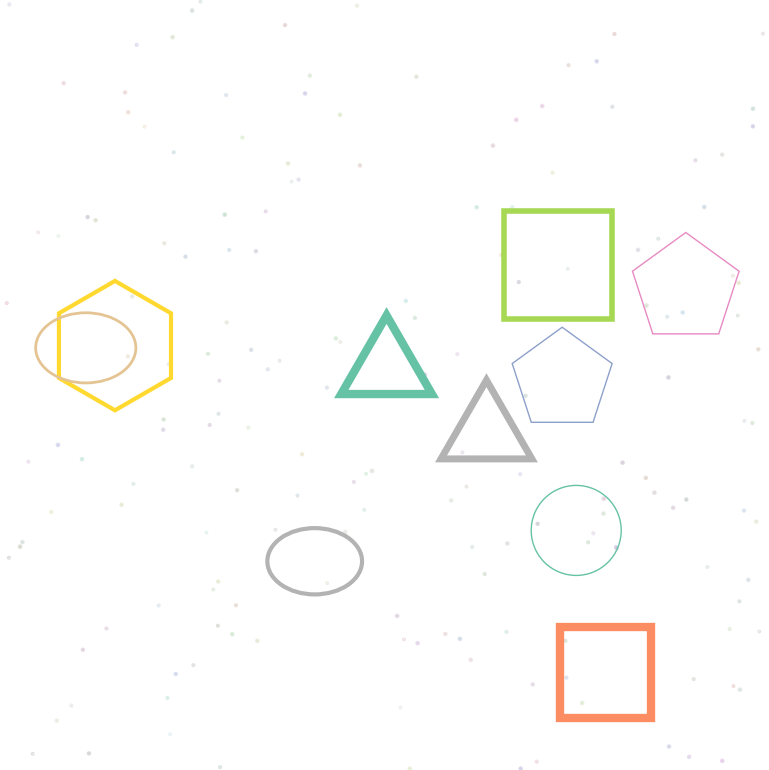[{"shape": "circle", "thickness": 0.5, "radius": 0.29, "center": [0.748, 0.311]}, {"shape": "triangle", "thickness": 3, "radius": 0.34, "center": [0.502, 0.522]}, {"shape": "square", "thickness": 3, "radius": 0.3, "center": [0.786, 0.127]}, {"shape": "pentagon", "thickness": 0.5, "radius": 0.34, "center": [0.73, 0.507]}, {"shape": "pentagon", "thickness": 0.5, "radius": 0.36, "center": [0.891, 0.625]}, {"shape": "square", "thickness": 2, "radius": 0.35, "center": [0.725, 0.656]}, {"shape": "hexagon", "thickness": 1.5, "radius": 0.42, "center": [0.149, 0.551]}, {"shape": "oval", "thickness": 1, "radius": 0.33, "center": [0.111, 0.548]}, {"shape": "triangle", "thickness": 2.5, "radius": 0.34, "center": [0.632, 0.438]}, {"shape": "oval", "thickness": 1.5, "radius": 0.31, "center": [0.409, 0.271]}]